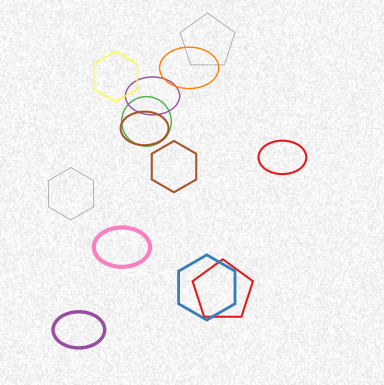[{"shape": "oval", "thickness": 1.5, "radius": 0.31, "center": [0.734, 0.591]}, {"shape": "pentagon", "thickness": 1.5, "radius": 0.41, "center": [0.579, 0.244]}, {"shape": "hexagon", "thickness": 2, "radius": 0.42, "center": [0.537, 0.253]}, {"shape": "circle", "thickness": 1, "radius": 0.32, "center": [0.38, 0.685]}, {"shape": "oval", "thickness": 2.5, "radius": 0.34, "center": [0.205, 0.143]}, {"shape": "oval", "thickness": 1, "radius": 0.35, "center": [0.396, 0.751]}, {"shape": "oval", "thickness": 1, "radius": 0.38, "center": [0.491, 0.824]}, {"shape": "hexagon", "thickness": 1, "radius": 0.33, "center": [0.3, 0.801]}, {"shape": "hexagon", "thickness": 1.5, "radius": 0.33, "center": [0.452, 0.567]}, {"shape": "oval", "thickness": 1.5, "radius": 0.31, "center": [0.376, 0.666]}, {"shape": "oval", "thickness": 3, "radius": 0.37, "center": [0.317, 0.358]}, {"shape": "hexagon", "thickness": 0.5, "radius": 0.34, "center": [0.184, 0.497]}, {"shape": "pentagon", "thickness": 0.5, "radius": 0.37, "center": [0.539, 0.892]}]